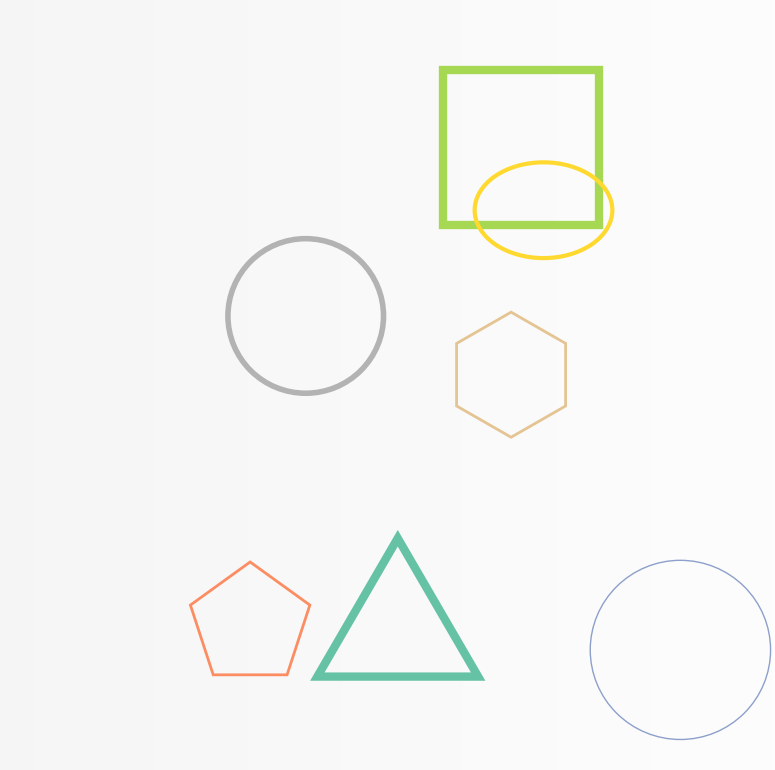[{"shape": "triangle", "thickness": 3, "radius": 0.6, "center": [0.513, 0.181]}, {"shape": "pentagon", "thickness": 1, "radius": 0.41, "center": [0.323, 0.189]}, {"shape": "circle", "thickness": 0.5, "radius": 0.58, "center": [0.878, 0.156]}, {"shape": "square", "thickness": 3, "radius": 0.5, "center": [0.672, 0.809]}, {"shape": "oval", "thickness": 1.5, "radius": 0.44, "center": [0.701, 0.727]}, {"shape": "hexagon", "thickness": 1, "radius": 0.41, "center": [0.659, 0.513]}, {"shape": "circle", "thickness": 2, "radius": 0.5, "center": [0.394, 0.59]}]